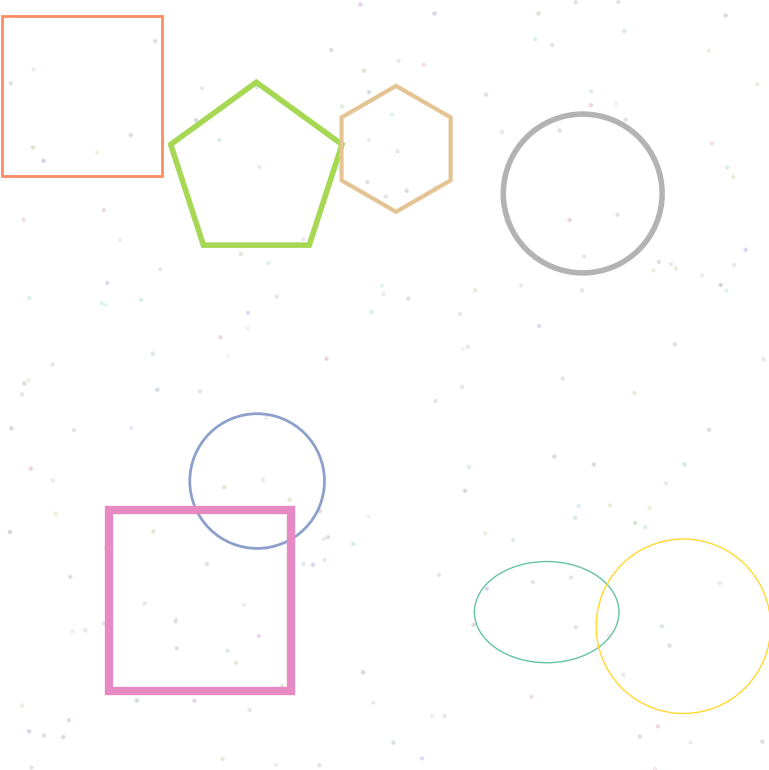[{"shape": "oval", "thickness": 0.5, "radius": 0.47, "center": [0.71, 0.205]}, {"shape": "square", "thickness": 1, "radius": 0.52, "center": [0.106, 0.875]}, {"shape": "circle", "thickness": 1, "radius": 0.44, "center": [0.334, 0.375]}, {"shape": "square", "thickness": 3, "radius": 0.59, "center": [0.26, 0.22]}, {"shape": "pentagon", "thickness": 2, "radius": 0.58, "center": [0.333, 0.776]}, {"shape": "circle", "thickness": 0.5, "radius": 0.57, "center": [0.888, 0.187]}, {"shape": "hexagon", "thickness": 1.5, "radius": 0.41, "center": [0.514, 0.807]}, {"shape": "circle", "thickness": 2, "radius": 0.52, "center": [0.757, 0.749]}]